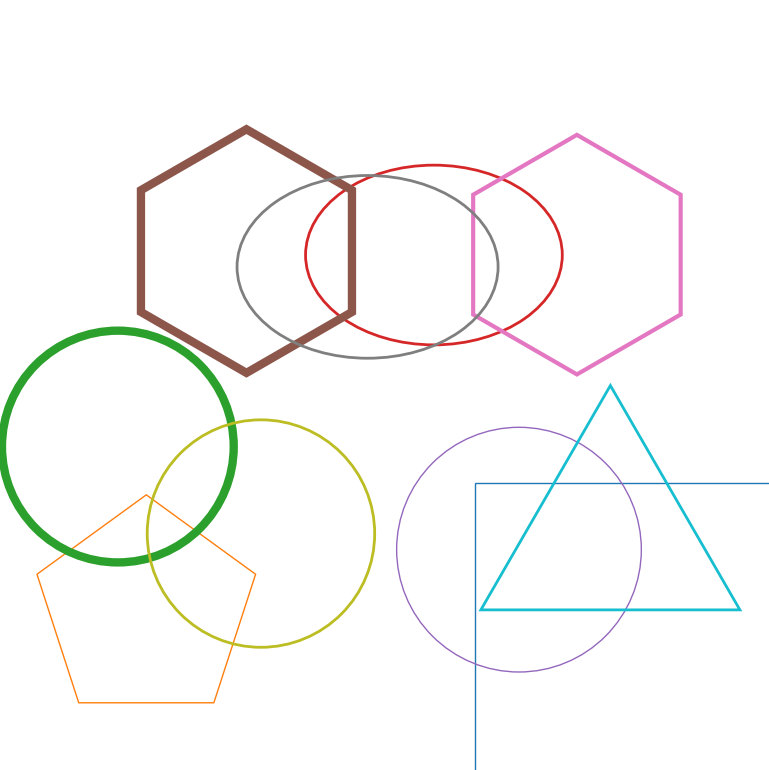[{"shape": "square", "thickness": 0.5, "radius": 0.99, "center": [0.815, 0.175]}, {"shape": "pentagon", "thickness": 0.5, "radius": 0.75, "center": [0.19, 0.208]}, {"shape": "circle", "thickness": 3, "radius": 0.75, "center": [0.153, 0.42]}, {"shape": "oval", "thickness": 1, "radius": 0.83, "center": [0.564, 0.669]}, {"shape": "circle", "thickness": 0.5, "radius": 0.79, "center": [0.674, 0.286]}, {"shape": "hexagon", "thickness": 3, "radius": 0.79, "center": [0.32, 0.674]}, {"shape": "hexagon", "thickness": 1.5, "radius": 0.78, "center": [0.749, 0.669]}, {"shape": "oval", "thickness": 1, "radius": 0.85, "center": [0.477, 0.653]}, {"shape": "circle", "thickness": 1, "radius": 0.74, "center": [0.339, 0.307]}, {"shape": "triangle", "thickness": 1, "radius": 0.97, "center": [0.793, 0.305]}]